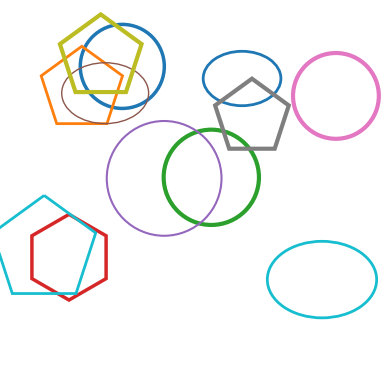[{"shape": "circle", "thickness": 2.5, "radius": 0.55, "center": [0.318, 0.827]}, {"shape": "oval", "thickness": 2, "radius": 0.5, "center": [0.629, 0.796]}, {"shape": "pentagon", "thickness": 2, "radius": 0.56, "center": [0.213, 0.769]}, {"shape": "circle", "thickness": 3, "radius": 0.62, "center": [0.549, 0.539]}, {"shape": "hexagon", "thickness": 2.5, "radius": 0.56, "center": [0.179, 0.332]}, {"shape": "circle", "thickness": 1.5, "radius": 0.75, "center": [0.426, 0.537]}, {"shape": "oval", "thickness": 1, "radius": 0.56, "center": [0.273, 0.758]}, {"shape": "circle", "thickness": 3, "radius": 0.56, "center": [0.873, 0.751]}, {"shape": "pentagon", "thickness": 3, "radius": 0.5, "center": [0.654, 0.695]}, {"shape": "pentagon", "thickness": 3, "radius": 0.56, "center": [0.262, 0.851]}, {"shape": "pentagon", "thickness": 2, "radius": 0.7, "center": [0.115, 0.352]}, {"shape": "oval", "thickness": 2, "radius": 0.71, "center": [0.836, 0.274]}]